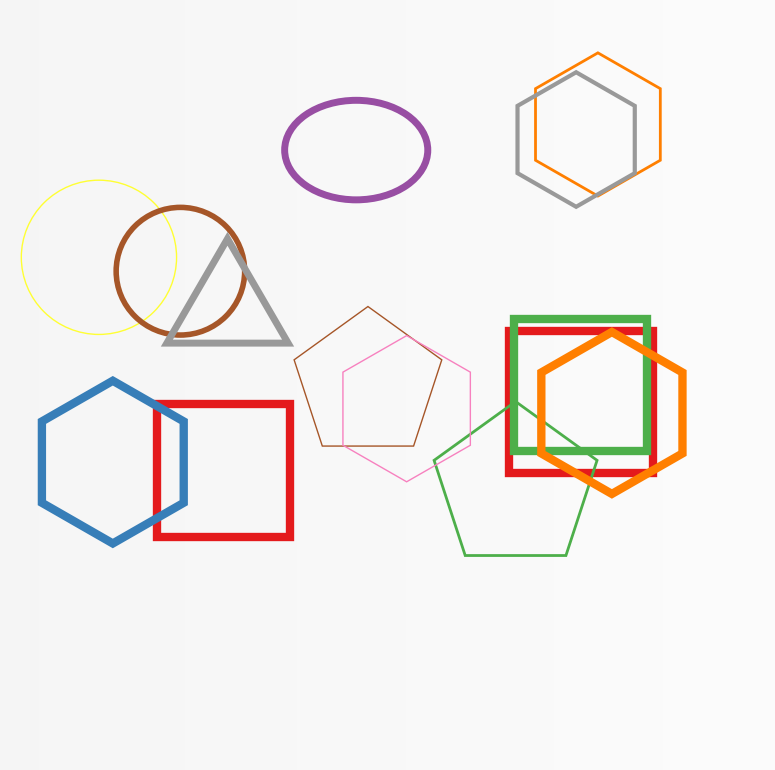[{"shape": "square", "thickness": 3, "radius": 0.46, "center": [0.75, 0.478]}, {"shape": "square", "thickness": 3, "radius": 0.43, "center": [0.288, 0.389]}, {"shape": "hexagon", "thickness": 3, "radius": 0.53, "center": [0.146, 0.4]}, {"shape": "square", "thickness": 3, "radius": 0.43, "center": [0.749, 0.5]}, {"shape": "pentagon", "thickness": 1, "radius": 0.55, "center": [0.665, 0.368]}, {"shape": "oval", "thickness": 2.5, "radius": 0.46, "center": [0.46, 0.805]}, {"shape": "hexagon", "thickness": 1, "radius": 0.46, "center": [0.771, 0.838]}, {"shape": "hexagon", "thickness": 3, "radius": 0.53, "center": [0.79, 0.464]}, {"shape": "circle", "thickness": 0.5, "radius": 0.5, "center": [0.128, 0.666]}, {"shape": "pentagon", "thickness": 0.5, "radius": 0.5, "center": [0.475, 0.502]}, {"shape": "circle", "thickness": 2, "radius": 0.41, "center": [0.233, 0.648]}, {"shape": "hexagon", "thickness": 0.5, "radius": 0.47, "center": [0.525, 0.469]}, {"shape": "hexagon", "thickness": 1.5, "radius": 0.44, "center": [0.743, 0.819]}, {"shape": "triangle", "thickness": 2.5, "radius": 0.45, "center": [0.294, 0.6]}]